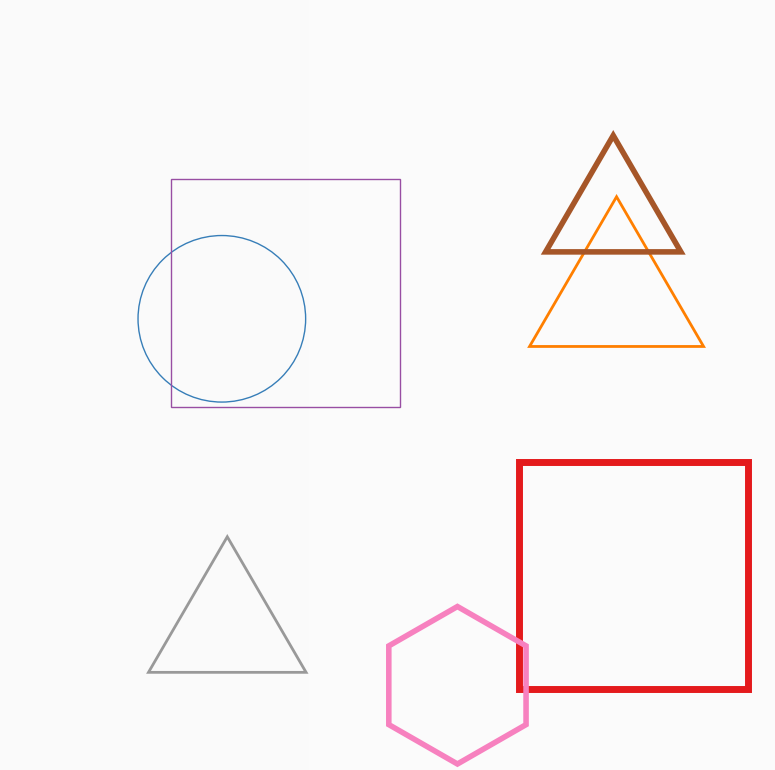[{"shape": "square", "thickness": 2.5, "radius": 0.74, "center": [0.818, 0.253]}, {"shape": "circle", "thickness": 0.5, "radius": 0.54, "center": [0.286, 0.586]}, {"shape": "square", "thickness": 0.5, "radius": 0.74, "center": [0.368, 0.62]}, {"shape": "triangle", "thickness": 1, "radius": 0.65, "center": [0.796, 0.615]}, {"shape": "triangle", "thickness": 2, "radius": 0.5, "center": [0.791, 0.723]}, {"shape": "hexagon", "thickness": 2, "radius": 0.51, "center": [0.59, 0.11]}, {"shape": "triangle", "thickness": 1, "radius": 0.59, "center": [0.293, 0.186]}]